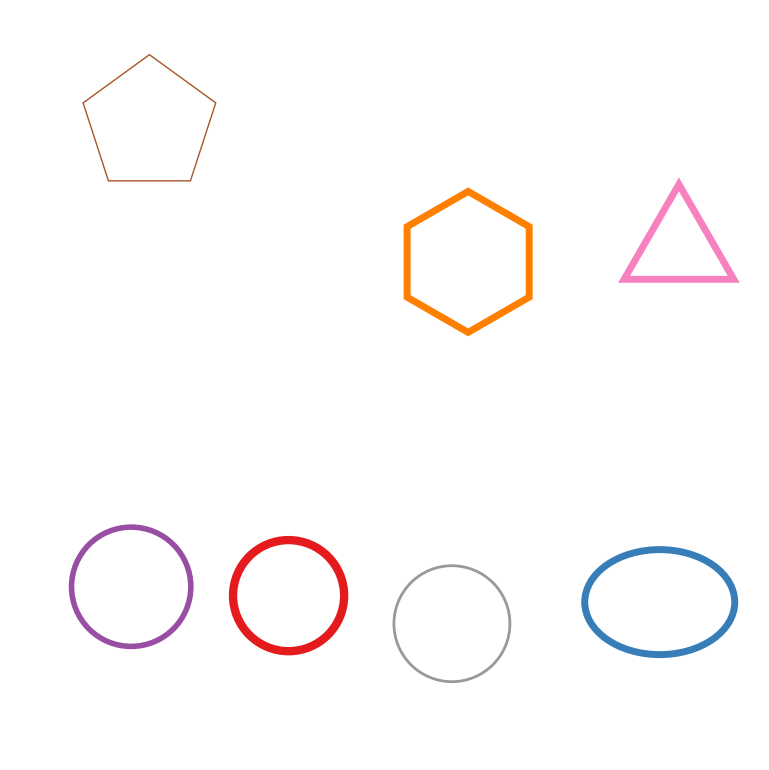[{"shape": "circle", "thickness": 3, "radius": 0.36, "center": [0.375, 0.226]}, {"shape": "oval", "thickness": 2.5, "radius": 0.49, "center": [0.857, 0.218]}, {"shape": "circle", "thickness": 2, "radius": 0.39, "center": [0.17, 0.238]}, {"shape": "hexagon", "thickness": 2.5, "radius": 0.46, "center": [0.608, 0.66]}, {"shape": "pentagon", "thickness": 0.5, "radius": 0.45, "center": [0.194, 0.838]}, {"shape": "triangle", "thickness": 2.5, "radius": 0.41, "center": [0.882, 0.678]}, {"shape": "circle", "thickness": 1, "radius": 0.38, "center": [0.587, 0.19]}]